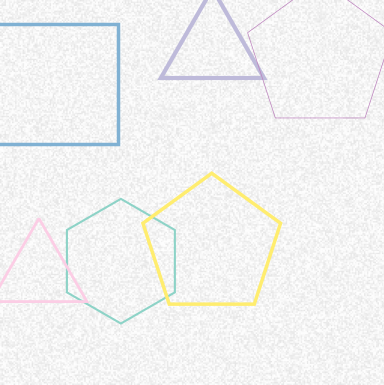[{"shape": "hexagon", "thickness": 1.5, "radius": 0.81, "center": [0.314, 0.322]}, {"shape": "triangle", "thickness": 3, "radius": 0.77, "center": [0.552, 0.875]}, {"shape": "square", "thickness": 2.5, "radius": 0.78, "center": [0.151, 0.782]}, {"shape": "triangle", "thickness": 2, "radius": 0.72, "center": [0.101, 0.289]}, {"shape": "pentagon", "thickness": 0.5, "radius": 0.99, "center": [0.832, 0.854]}, {"shape": "pentagon", "thickness": 2.5, "radius": 0.94, "center": [0.55, 0.362]}]